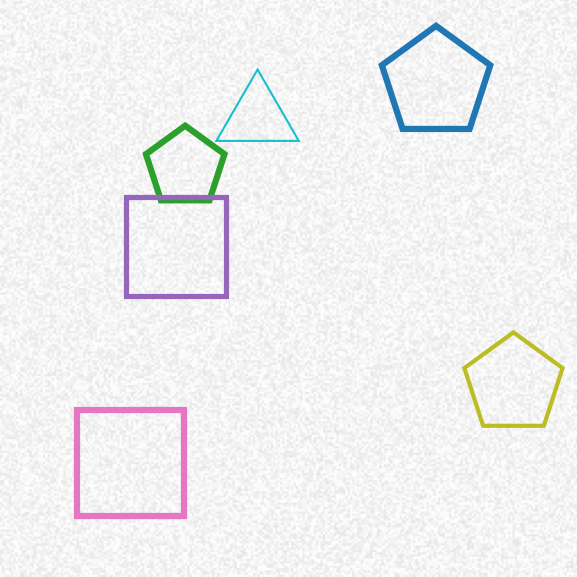[{"shape": "pentagon", "thickness": 3, "radius": 0.49, "center": [0.755, 0.856]}, {"shape": "pentagon", "thickness": 3, "radius": 0.36, "center": [0.321, 0.71]}, {"shape": "square", "thickness": 2.5, "radius": 0.43, "center": [0.305, 0.572]}, {"shape": "square", "thickness": 3, "radius": 0.46, "center": [0.226, 0.197]}, {"shape": "pentagon", "thickness": 2, "radius": 0.45, "center": [0.889, 0.334]}, {"shape": "triangle", "thickness": 1, "radius": 0.41, "center": [0.446, 0.796]}]